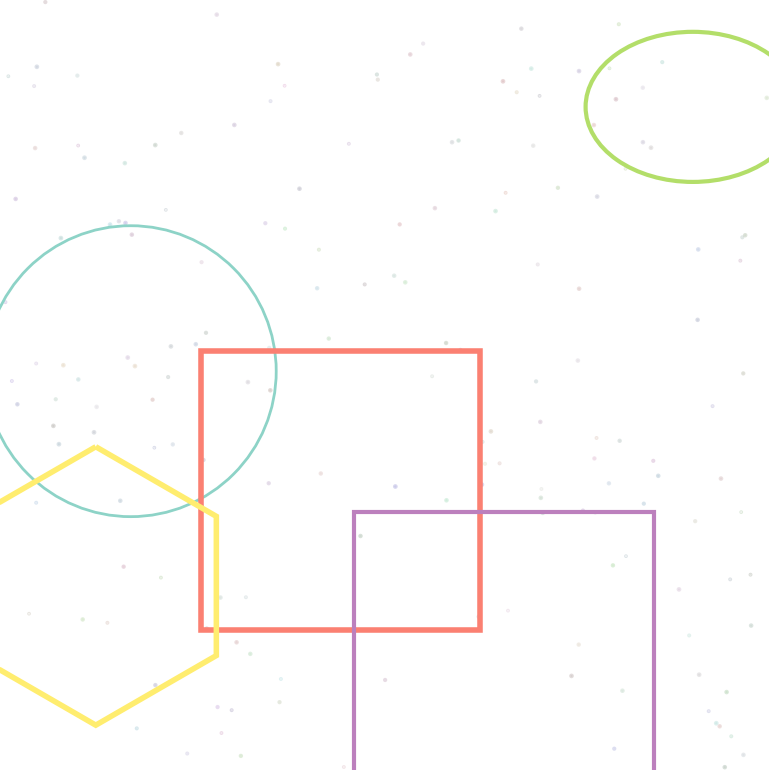[{"shape": "circle", "thickness": 1, "radius": 0.94, "center": [0.17, 0.518]}, {"shape": "square", "thickness": 2, "radius": 0.91, "center": [0.442, 0.362]}, {"shape": "oval", "thickness": 1.5, "radius": 0.7, "center": [0.9, 0.861]}, {"shape": "square", "thickness": 1.5, "radius": 0.98, "center": [0.655, 0.14]}, {"shape": "hexagon", "thickness": 2, "radius": 0.9, "center": [0.124, 0.239]}]